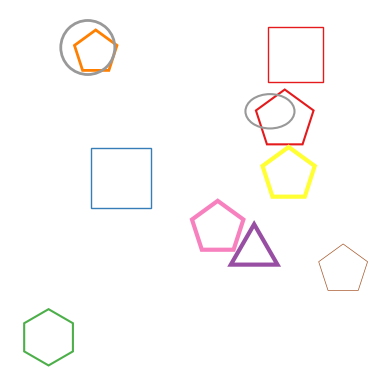[{"shape": "square", "thickness": 1, "radius": 0.36, "center": [0.767, 0.858]}, {"shape": "pentagon", "thickness": 1.5, "radius": 0.39, "center": [0.74, 0.689]}, {"shape": "square", "thickness": 1, "radius": 0.39, "center": [0.315, 0.538]}, {"shape": "hexagon", "thickness": 1.5, "radius": 0.37, "center": [0.126, 0.124]}, {"shape": "triangle", "thickness": 3, "radius": 0.35, "center": [0.66, 0.348]}, {"shape": "pentagon", "thickness": 2, "radius": 0.29, "center": [0.249, 0.864]}, {"shape": "pentagon", "thickness": 3, "radius": 0.36, "center": [0.75, 0.547]}, {"shape": "pentagon", "thickness": 0.5, "radius": 0.33, "center": [0.891, 0.3]}, {"shape": "pentagon", "thickness": 3, "radius": 0.35, "center": [0.565, 0.408]}, {"shape": "circle", "thickness": 2, "radius": 0.35, "center": [0.228, 0.877]}, {"shape": "oval", "thickness": 1.5, "radius": 0.32, "center": [0.701, 0.711]}]